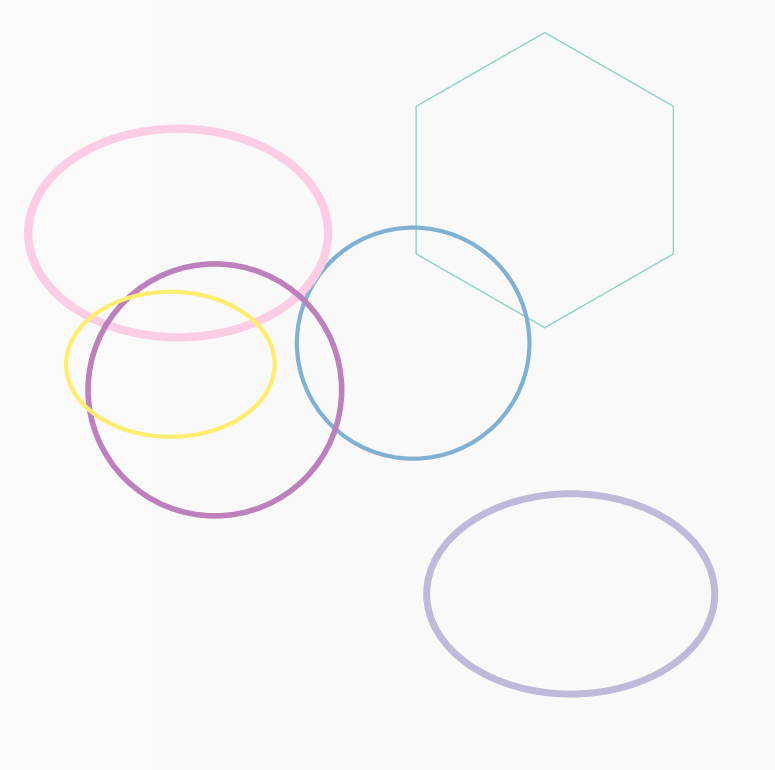[{"shape": "hexagon", "thickness": 0.5, "radius": 0.96, "center": [0.703, 0.766]}, {"shape": "oval", "thickness": 2.5, "radius": 0.93, "center": [0.736, 0.229]}, {"shape": "circle", "thickness": 1.5, "radius": 0.75, "center": [0.533, 0.554]}, {"shape": "oval", "thickness": 3, "radius": 0.97, "center": [0.23, 0.697]}, {"shape": "circle", "thickness": 2, "radius": 0.82, "center": [0.277, 0.494]}, {"shape": "oval", "thickness": 1.5, "radius": 0.67, "center": [0.22, 0.527]}]